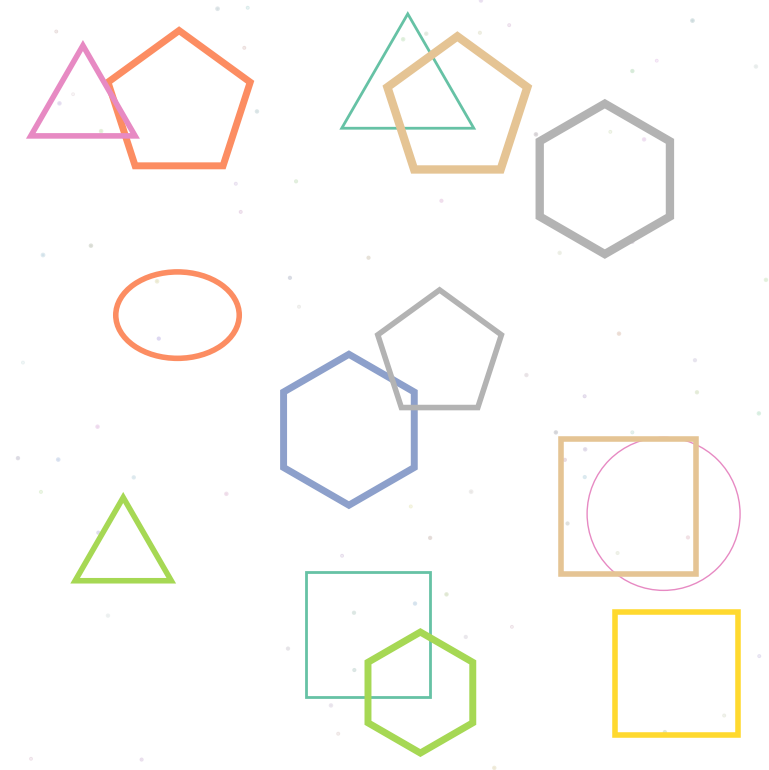[{"shape": "square", "thickness": 1, "radius": 0.41, "center": [0.478, 0.176]}, {"shape": "triangle", "thickness": 1, "radius": 0.5, "center": [0.53, 0.883]}, {"shape": "pentagon", "thickness": 2.5, "radius": 0.49, "center": [0.233, 0.863]}, {"shape": "oval", "thickness": 2, "radius": 0.4, "center": [0.231, 0.591]}, {"shape": "hexagon", "thickness": 2.5, "radius": 0.49, "center": [0.453, 0.442]}, {"shape": "circle", "thickness": 0.5, "radius": 0.5, "center": [0.862, 0.333]}, {"shape": "triangle", "thickness": 2, "radius": 0.39, "center": [0.108, 0.863]}, {"shape": "hexagon", "thickness": 2.5, "radius": 0.39, "center": [0.546, 0.101]}, {"shape": "triangle", "thickness": 2, "radius": 0.36, "center": [0.16, 0.282]}, {"shape": "square", "thickness": 2, "radius": 0.4, "center": [0.878, 0.125]}, {"shape": "square", "thickness": 2, "radius": 0.44, "center": [0.816, 0.343]}, {"shape": "pentagon", "thickness": 3, "radius": 0.48, "center": [0.594, 0.857]}, {"shape": "hexagon", "thickness": 3, "radius": 0.49, "center": [0.785, 0.768]}, {"shape": "pentagon", "thickness": 2, "radius": 0.42, "center": [0.571, 0.539]}]